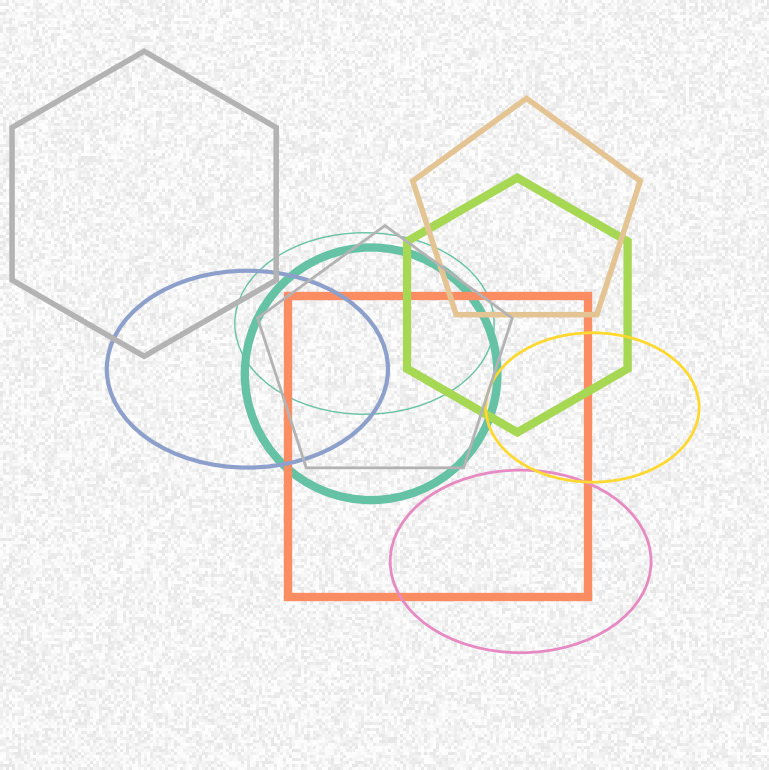[{"shape": "oval", "thickness": 0.5, "radius": 0.84, "center": [0.473, 0.58]}, {"shape": "circle", "thickness": 3, "radius": 0.82, "center": [0.482, 0.515]}, {"shape": "square", "thickness": 3, "radius": 0.98, "center": [0.569, 0.42]}, {"shape": "oval", "thickness": 1.5, "radius": 0.91, "center": [0.321, 0.521]}, {"shape": "oval", "thickness": 1, "radius": 0.85, "center": [0.676, 0.271]}, {"shape": "hexagon", "thickness": 3, "radius": 0.83, "center": [0.672, 0.604]}, {"shape": "oval", "thickness": 1, "radius": 0.69, "center": [0.769, 0.471]}, {"shape": "pentagon", "thickness": 2, "radius": 0.78, "center": [0.684, 0.717]}, {"shape": "hexagon", "thickness": 2, "radius": 0.99, "center": [0.187, 0.735]}, {"shape": "pentagon", "thickness": 1, "radius": 0.87, "center": [0.5, 0.533]}]